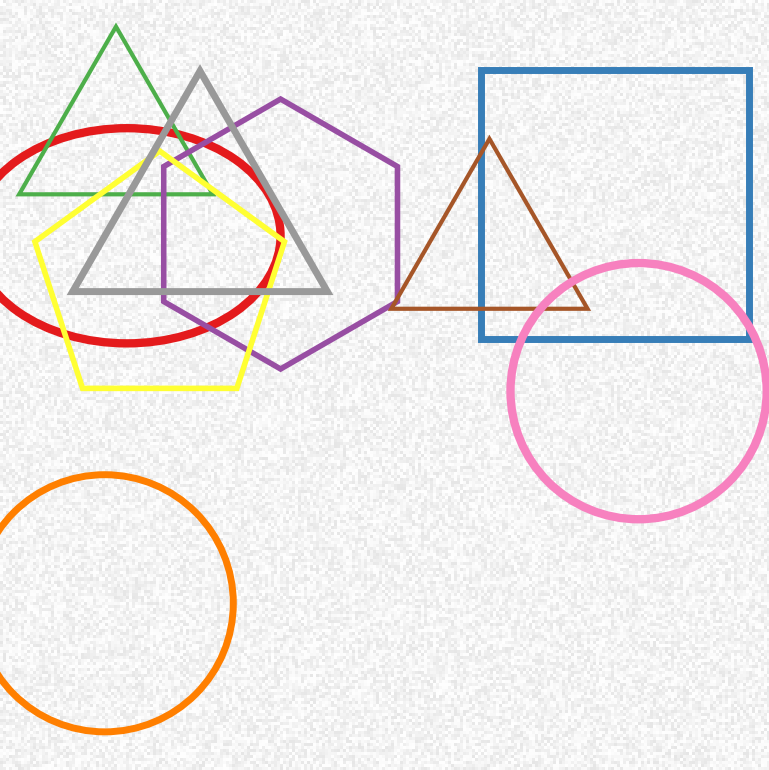[{"shape": "oval", "thickness": 3, "radius": 1.0, "center": [0.165, 0.694]}, {"shape": "square", "thickness": 2.5, "radius": 0.87, "center": [0.799, 0.734]}, {"shape": "triangle", "thickness": 1.5, "radius": 0.73, "center": [0.151, 0.82]}, {"shape": "hexagon", "thickness": 2, "radius": 0.88, "center": [0.364, 0.696]}, {"shape": "circle", "thickness": 2.5, "radius": 0.83, "center": [0.136, 0.217]}, {"shape": "pentagon", "thickness": 2, "radius": 0.85, "center": [0.207, 0.633]}, {"shape": "triangle", "thickness": 1.5, "radius": 0.74, "center": [0.636, 0.673]}, {"shape": "circle", "thickness": 3, "radius": 0.83, "center": [0.829, 0.492]}, {"shape": "triangle", "thickness": 2.5, "radius": 0.95, "center": [0.26, 0.717]}]